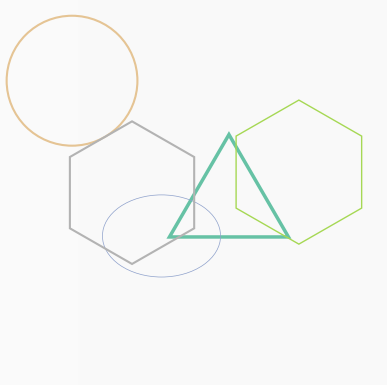[{"shape": "triangle", "thickness": 2.5, "radius": 0.89, "center": [0.591, 0.473]}, {"shape": "oval", "thickness": 0.5, "radius": 0.76, "center": [0.417, 0.387]}, {"shape": "hexagon", "thickness": 1, "radius": 0.94, "center": [0.771, 0.553]}, {"shape": "circle", "thickness": 1.5, "radius": 0.84, "center": [0.186, 0.79]}, {"shape": "hexagon", "thickness": 1.5, "radius": 0.93, "center": [0.341, 0.5]}]